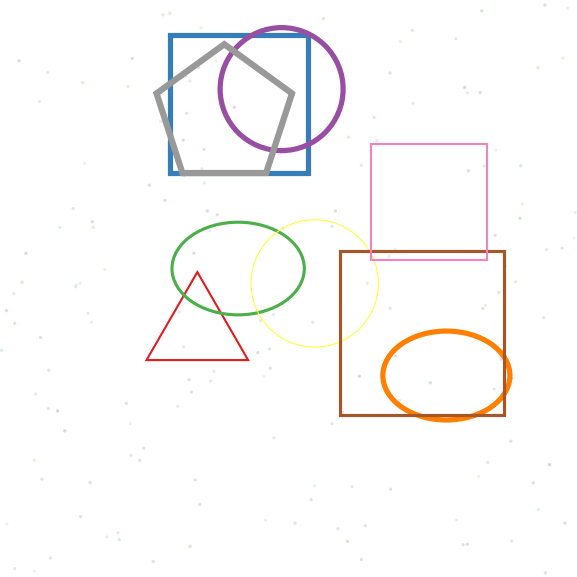[{"shape": "triangle", "thickness": 1, "radius": 0.51, "center": [0.342, 0.426]}, {"shape": "square", "thickness": 2.5, "radius": 0.6, "center": [0.414, 0.819]}, {"shape": "oval", "thickness": 1.5, "radius": 0.57, "center": [0.412, 0.534]}, {"shape": "circle", "thickness": 2.5, "radius": 0.53, "center": [0.488, 0.845]}, {"shape": "oval", "thickness": 2.5, "radius": 0.55, "center": [0.773, 0.349]}, {"shape": "circle", "thickness": 0.5, "radius": 0.55, "center": [0.545, 0.508]}, {"shape": "square", "thickness": 1.5, "radius": 0.71, "center": [0.731, 0.422]}, {"shape": "square", "thickness": 1, "radius": 0.5, "center": [0.743, 0.65]}, {"shape": "pentagon", "thickness": 3, "radius": 0.62, "center": [0.388, 0.799]}]